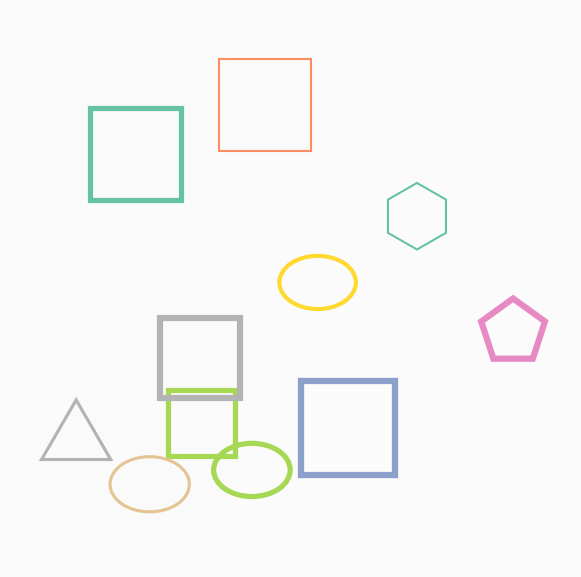[{"shape": "square", "thickness": 2.5, "radius": 0.4, "center": [0.233, 0.733]}, {"shape": "hexagon", "thickness": 1, "radius": 0.29, "center": [0.717, 0.625]}, {"shape": "square", "thickness": 1, "radius": 0.4, "center": [0.456, 0.817]}, {"shape": "square", "thickness": 3, "radius": 0.4, "center": [0.599, 0.258]}, {"shape": "pentagon", "thickness": 3, "radius": 0.29, "center": [0.883, 0.425]}, {"shape": "oval", "thickness": 2.5, "radius": 0.33, "center": [0.433, 0.185]}, {"shape": "square", "thickness": 2.5, "radius": 0.29, "center": [0.347, 0.267]}, {"shape": "oval", "thickness": 2, "radius": 0.33, "center": [0.546, 0.51]}, {"shape": "oval", "thickness": 1.5, "radius": 0.34, "center": [0.258, 0.161]}, {"shape": "triangle", "thickness": 1.5, "radius": 0.34, "center": [0.131, 0.238]}, {"shape": "square", "thickness": 3, "radius": 0.34, "center": [0.344, 0.379]}]